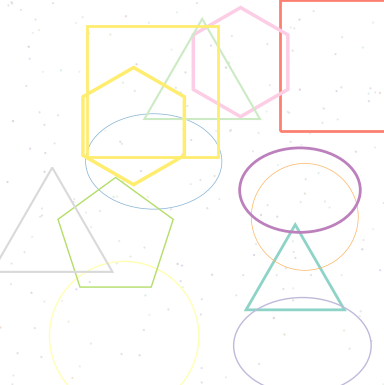[{"shape": "triangle", "thickness": 2, "radius": 0.74, "center": [0.767, 0.269]}, {"shape": "circle", "thickness": 1, "radius": 0.97, "center": [0.323, 0.127]}, {"shape": "oval", "thickness": 1, "radius": 0.89, "center": [0.785, 0.102]}, {"shape": "square", "thickness": 2, "radius": 0.85, "center": [0.899, 0.83]}, {"shape": "oval", "thickness": 0.5, "radius": 0.88, "center": [0.399, 0.581]}, {"shape": "circle", "thickness": 0.5, "radius": 0.69, "center": [0.792, 0.437]}, {"shape": "pentagon", "thickness": 1, "radius": 0.79, "center": [0.3, 0.382]}, {"shape": "hexagon", "thickness": 2.5, "radius": 0.71, "center": [0.625, 0.839]}, {"shape": "triangle", "thickness": 1.5, "radius": 0.9, "center": [0.136, 0.384]}, {"shape": "oval", "thickness": 2, "radius": 0.78, "center": [0.779, 0.506]}, {"shape": "triangle", "thickness": 1.5, "radius": 0.87, "center": [0.525, 0.777]}, {"shape": "hexagon", "thickness": 2.5, "radius": 0.76, "center": [0.347, 0.673]}, {"shape": "square", "thickness": 2, "radius": 0.85, "center": [0.397, 0.762]}]